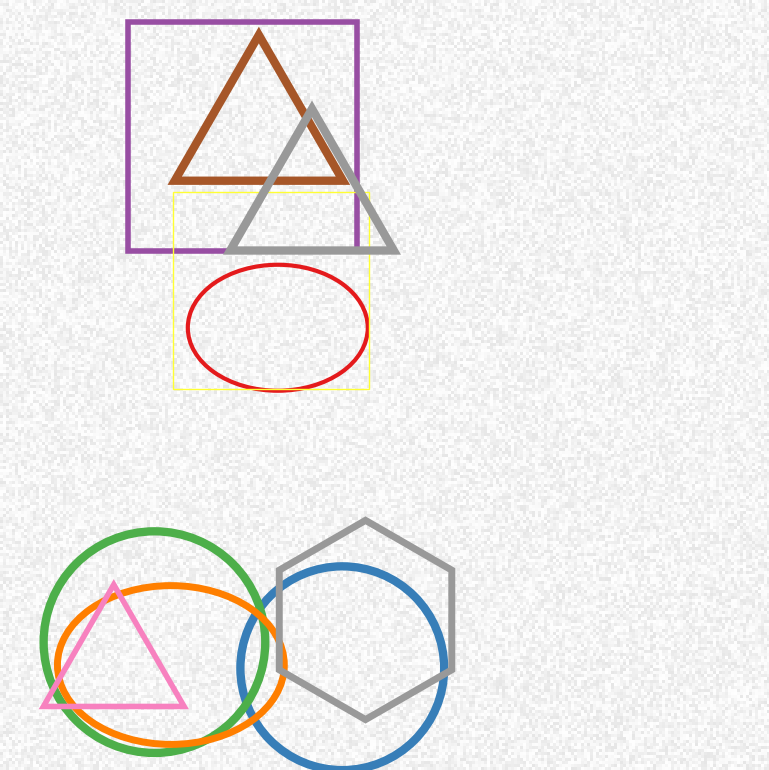[{"shape": "oval", "thickness": 1.5, "radius": 0.58, "center": [0.361, 0.574]}, {"shape": "circle", "thickness": 3, "radius": 0.66, "center": [0.445, 0.132]}, {"shape": "circle", "thickness": 3, "radius": 0.72, "center": [0.201, 0.166]}, {"shape": "square", "thickness": 2, "radius": 0.75, "center": [0.315, 0.823]}, {"shape": "oval", "thickness": 2.5, "radius": 0.74, "center": [0.222, 0.136]}, {"shape": "square", "thickness": 0.5, "radius": 0.64, "center": [0.352, 0.623]}, {"shape": "triangle", "thickness": 3, "radius": 0.63, "center": [0.336, 0.828]}, {"shape": "triangle", "thickness": 2, "radius": 0.53, "center": [0.148, 0.135]}, {"shape": "triangle", "thickness": 3, "radius": 0.61, "center": [0.405, 0.736]}, {"shape": "hexagon", "thickness": 2.5, "radius": 0.65, "center": [0.475, 0.195]}]